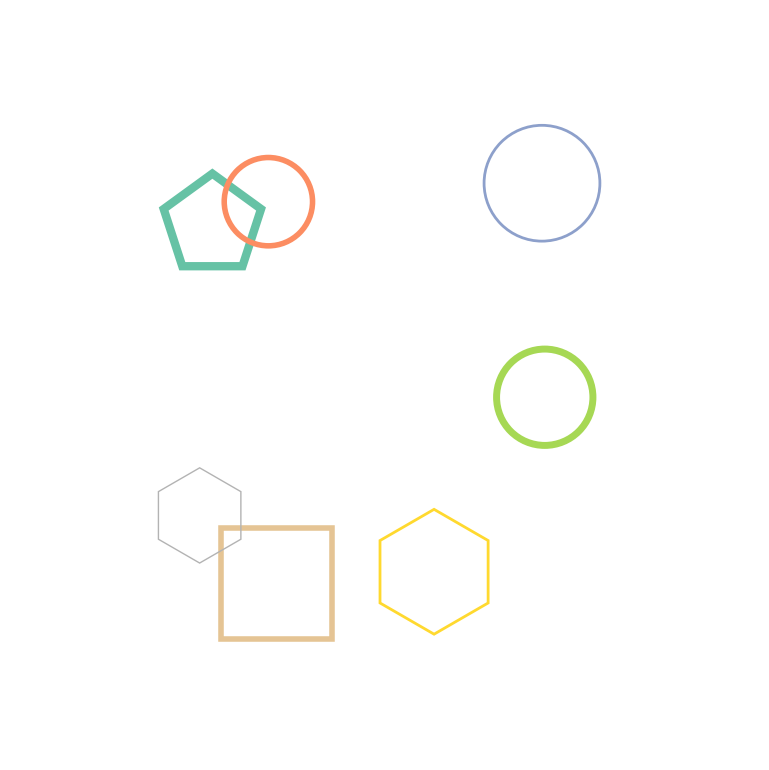[{"shape": "pentagon", "thickness": 3, "radius": 0.33, "center": [0.276, 0.708]}, {"shape": "circle", "thickness": 2, "radius": 0.29, "center": [0.349, 0.738]}, {"shape": "circle", "thickness": 1, "radius": 0.38, "center": [0.704, 0.762]}, {"shape": "circle", "thickness": 2.5, "radius": 0.31, "center": [0.707, 0.484]}, {"shape": "hexagon", "thickness": 1, "radius": 0.41, "center": [0.564, 0.257]}, {"shape": "square", "thickness": 2, "radius": 0.36, "center": [0.359, 0.242]}, {"shape": "hexagon", "thickness": 0.5, "radius": 0.31, "center": [0.259, 0.331]}]